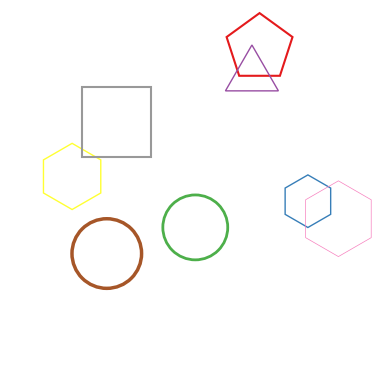[{"shape": "pentagon", "thickness": 1.5, "radius": 0.45, "center": [0.674, 0.876]}, {"shape": "hexagon", "thickness": 1, "radius": 0.34, "center": [0.8, 0.477]}, {"shape": "circle", "thickness": 2, "radius": 0.42, "center": [0.507, 0.409]}, {"shape": "triangle", "thickness": 1, "radius": 0.4, "center": [0.654, 0.804]}, {"shape": "hexagon", "thickness": 1, "radius": 0.43, "center": [0.187, 0.542]}, {"shape": "circle", "thickness": 2.5, "radius": 0.45, "center": [0.277, 0.341]}, {"shape": "hexagon", "thickness": 0.5, "radius": 0.49, "center": [0.879, 0.432]}, {"shape": "square", "thickness": 1.5, "radius": 0.45, "center": [0.303, 0.684]}]